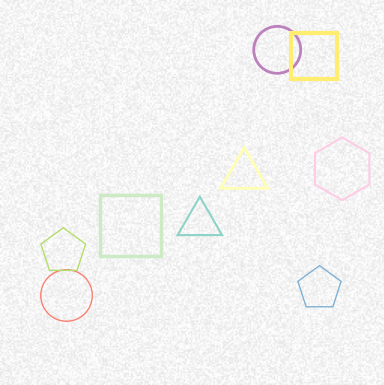[{"shape": "triangle", "thickness": 1.5, "radius": 0.33, "center": [0.519, 0.423]}, {"shape": "triangle", "thickness": 2, "radius": 0.35, "center": [0.634, 0.546]}, {"shape": "circle", "thickness": 1, "radius": 0.33, "center": [0.173, 0.233]}, {"shape": "pentagon", "thickness": 1, "radius": 0.3, "center": [0.83, 0.251]}, {"shape": "pentagon", "thickness": 1, "radius": 0.31, "center": [0.164, 0.347]}, {"shape": "hexagon", "thickness": 1.5, "radius": 0.41, "center": [0.889, 0.561]}, {"shape": "circle", "thickness": 2, "radius": 0.3, "center": [0.72, 0.871]}, {"shape": "square", "thickness": 2.5, "radius": 0.4, "center": [0.34, 0.413]}, {"shape": "square", "thickness": 3, "radius": 0.3, "center": [0.815, 0.855]}]